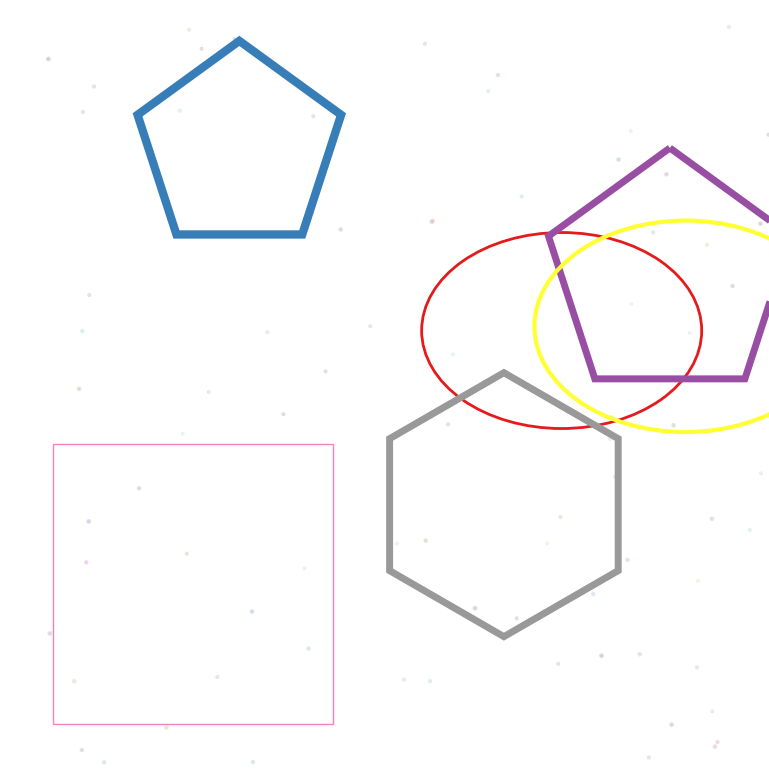[{"shape": "oval", "thickness": 1, "radius": 0.91, "center": [0.729, 0.571]}, {"shape": "pentagon", "thickness": 3, "radius": 0.69, "center": [0.311, 0.808]}, {"shape": "pentagon", "thickness": 2.5, "radius": 0.83, "center": [0.87, 0.642]}, {"shape": "oval", "thickness": 1.5, "radius": 0.98, "center": [0.89, 0.576]}, {"shape": "square", "thickness": 0.5, "radius": 0.91, "center": [0.251, 0.241]}, {"shape": "hexagon", "thickness": 2.5, "radius": 0.86, "center": [0.654, 0.345]}]